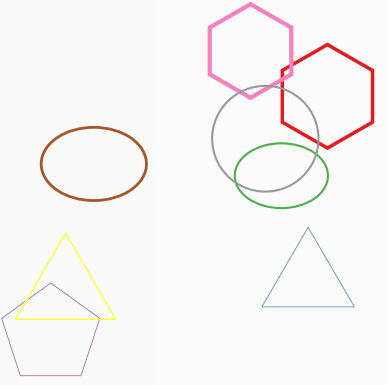[{"shape": "hexagon", "thickness": 2.5, "radius": 0.67, "center": [0.845, 0.75]}, {"shape": "triangle", "thickness": 0.5, "radius": 0.69, "center": [0.795, 0.272]}, {"shape": "oval", "thickness": 1.5, "radius": 0.6, "center": [0.726, 0.544]}, {"shape": "pentagon", "thickness": 0.5, "radius": 0.67, "center": [0.131, 0.132]}, {"shape": "triangle", "thickness": 1, "radius": 0.75, "center": [0.169, 0.245]}, {"shape": "oval", "thickness": 2, "radius": 0.68, "center": [0.242, 0.574]}, {"shape": "hexagon", "thickness": 3, "radius": 0.61, "center": [0.647, 0.868]}, {"shape": "circle", "thickness": 1.5, "radius": 0.69, "center": [0.685, 0.64]}]